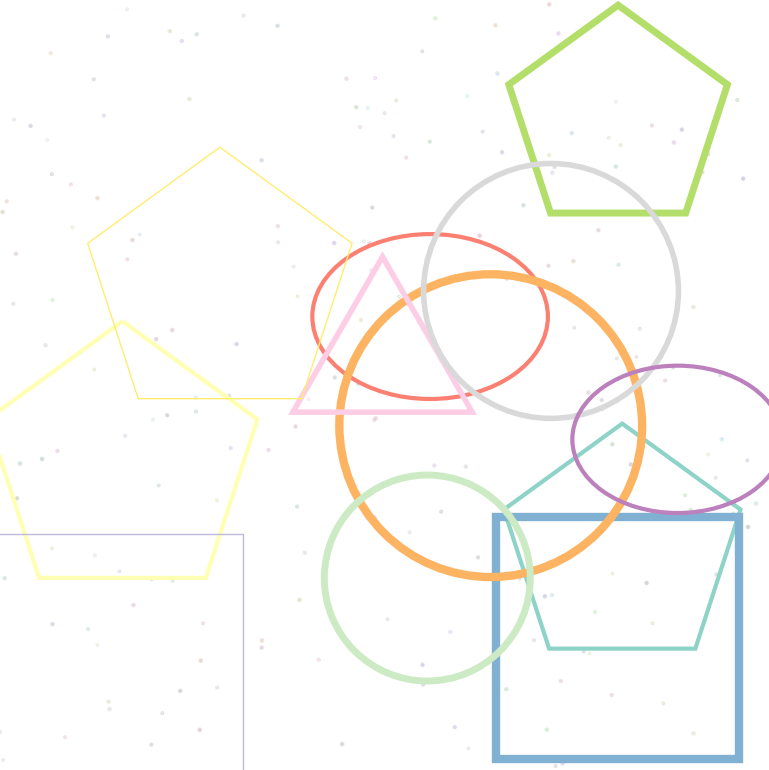[{"shape": "pentagon", "thickness": 1.5, "radius": 0.81, "center": [0.808, 0.288]}, {"shape": "pentagon", "thickness": 1.5, "radius": 0.92, "center": [0.159, 0.399]}, {"shape": "square", "thickness": 0.5, "radius": 0.8, "center": [0.154, 0.145]}, {"shape": "oval", "thickness": 1.5, "radius": 0.76, "center": [0.559, 0.589]}, {"shape": "square", "thickness": 3, "radius": 0.79, "center": [0.802, 0.172]}, {"shape": "circle", "thickness": 3, "radius": 0.98, "center": [0.637, 0.447]}, {"shape": "pentagon", "thickness": 2.5, "radius": 0.75, "center": [0.803, 0.844]}, {"shape": "triangle", "thickness": 2, "radius": 0.67, "center": [0.497, 0.532]}, {"shape": "circle", "thickness": 2, "radius": 0.83, "center": [0.716, 0.622]}, {"shape": "oval", "thickness": 1.5, "radius": 0.68, "center": [0.88, 0.429]}, {"shape": "circle", "thickness": 2.5, "radius": 0.67, "center": [0.555, 0.249]}, {"shape": "pentagon", "thickness": 0.5, "radius": 0.9, "center": [0.286, 0.628]}]